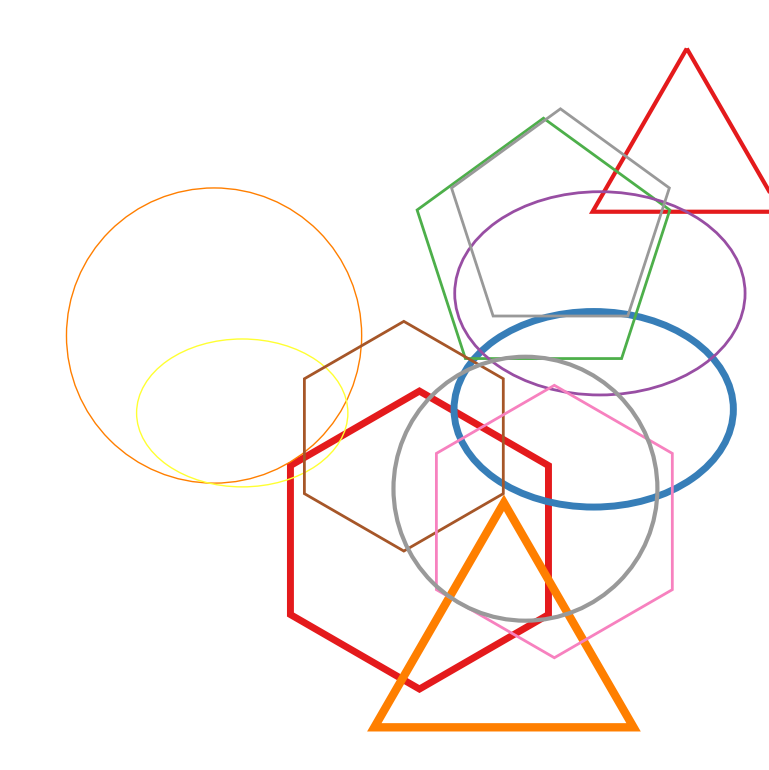[{"shape": "hexagon", "thickness": 2.5, "radius": 0.97, "center": [0.545, 0.299]}, {"shape": "triangle", "thickness": 1.5, "radius": 0.71, "center": [0.892, 0.796]}, {"shape": "oval", "thickness": 2.5, "radius": 0.91, "center": [0.771, 0.468]}, {"shape": "pentagon", "thickness": 1, "radius": 0.86, "center": [0.706, 0.674]}, {"shape": "oval", "thickness": 1, "radius": 0.94, "center": [0.779, 0.619]}, {"shape": "circle", "thickness": 0.5, "radius": 0.96, "center": [0.278, 0.564]}, {"shape": "triangle", "thickness": 3, "radius": 0.97, "center": [0.654, 0.153]}, {"shape": "oval", "thickness": 0.5, "radius": 0.69, "center": [0.315, 0.464]}, {"shape": "hexagon", "thickness": 1, "radius": 0.75, "center": [0.524, 0.433]}, {"shape": "hexagon", "thickness": 1, "radius": 0.88, "center": [0.72, 0.323]}, {"shape": "pentagon", "thickness": 1, "radius": 0.74, "center": [0.728, 0.71]}, {"shape": "circle", "thickness": 1.5, "radius": 0.86, "center": [0.682, 0.365]}]